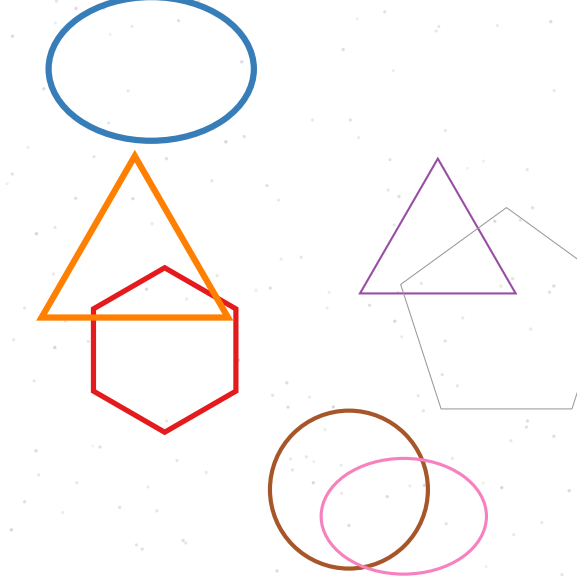[{"shape": "hexagon", "thickness": 2.5, "radius": 0.71, "center": [0.285, 0.393]}, {"shape": "oval", "thickness": 3, "radius": 0.89, "center": [0.262, 0.88]}, {"shape": "triangle", "thickness": 1, "radius": 0.78, "center": [0.758, 0.569]}, {"shape": "triangle", "thickness": 3, "radius": 0.93, "center": [0.233, 0.543]}, {"shape": "circle", "thickness": 2, "radius": 0.68, "center": [0.604, 0.151]}, {"shape": "oval", "thickness": 1.5, "radius": 0.72, "center": [0.699, 0.105]}, {"shape": "pentagon", "thickness": 0.5, "radius": 0.96, "center": [0.877, 0.447]}]